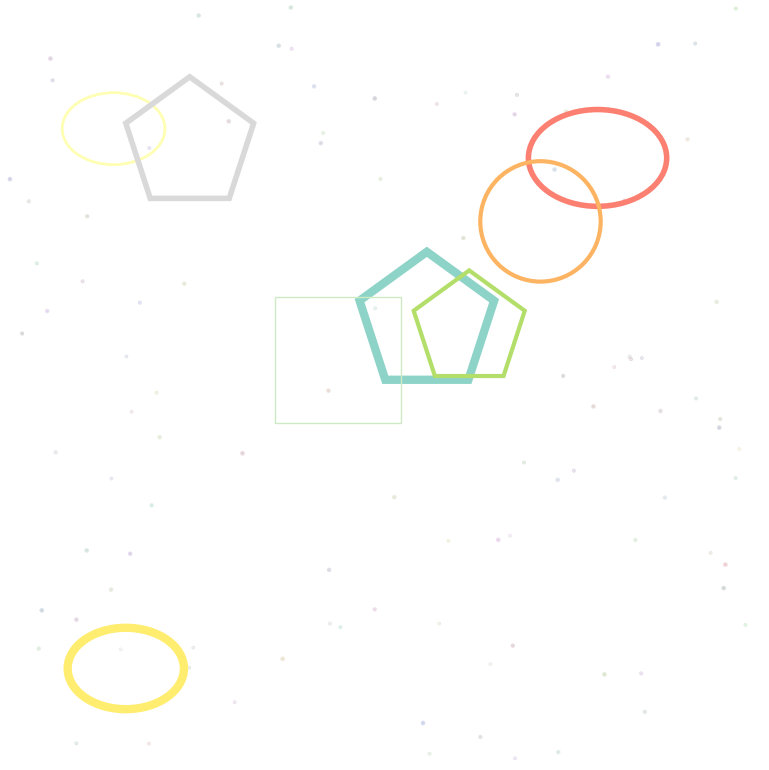[{"shape": "pentagon", "thickness": 3, "radius": 0.46, "center": [0.554, 0.581]}, {"shape": "oval", "thickness": 1, "radius": 0.33, "center": [0.147, 0.833]}, {"shape": "oval", "thickness": 2, "radius": 0.45, "center": [0.776, 0.795]}, {"shape": "circle", "thickness": 1.5, "radius": 0.39, "center": [0.702, 0.712]}, {"shape": "pentagon", "thickness": 1.5, "radius": 0.38, "center": [0.609, 0.573]}, {"shape": "pentagon", "thickness": 2, "radius": 0.44, "center": [0.246, 0.813]}, {"shape": "square", "thickness": 0.5, "radius": 0.41, "center": [0.439, 0.532]}, {"shape": "oval", "thickness": 3, "radius": 0.38, "center": [0.163, 0.132]}]